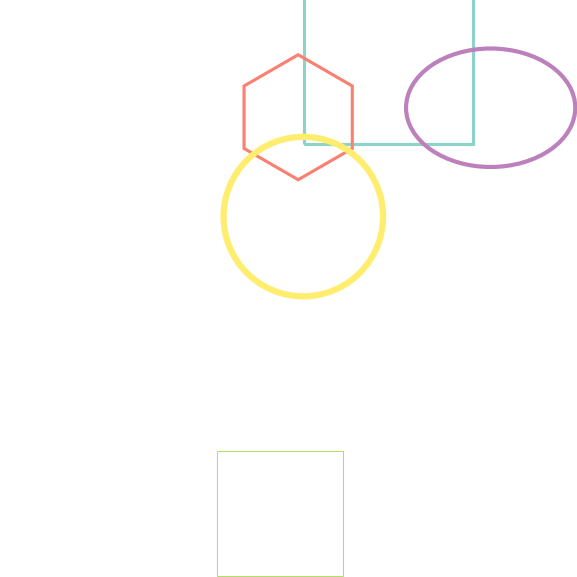[{"shape": "square", "thickness": 1.5, "radius": 0.73, "center": [0.673, 0.896]}, {"shape": "hexagon", "thickness": 1.5, "radius": 0.54, "center": [0.516, 0.796]}, {"shape": "square", "thickness": 0.5, "radius": 0.54, "center": [0.485, 0.11]}, {"shape": "oval", "thickness": 2, "radius": 0.73, "center": [0.85, 0.813]}, {"shape": "circle", "thickness": 3, "radius": 0.69, "center": [0.525, 0.624]}]